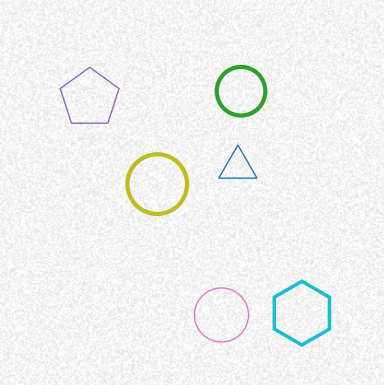[{"shape": "triangle", "thickness": 1, "radius": 0.29, "center": [0.618, 0.566]}, {"shape": "circle", "thickness": 3, "radius": 0.32, "center": [0.626, 0.763]}, {"shape": "pentagon", "thickness": 1, "radius": 0.4, "center": [0.233, 0.745]}, {"shape": "circle", "thickness": 1, "radius": 0.35, "center": [0.575, 0.182]}, {"shape": "circle", "thickness": 3, "radius": 0.39, "center": [0.409, 0.522]}, {"shape": "hexagon", "thickness": 2.5, "radius": 0.41, "center": [0.784, 0.187]}]